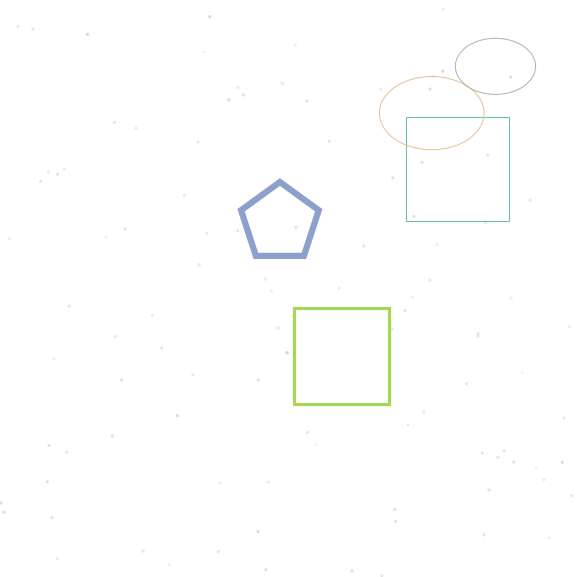[{"shape": "square", "thickness": 0.5, "radius": 0.45, "center": [0.792, 0.707]}, {"shape": "pentagon", "thickness": 3, "radius": 0.35, "center": [0.485, 0.613]}, {"shape": "square", "thickness": 1.5, "radius": 0.41, "center": [0.592, 0.383]}, {"shape": "oval", "thickness": 0.5, "radius": 0.45, "center": [0.748, 0.803]}, {"shape": "oval", "thickness": 0.5, "radius": 0.35, "center": [0.858, 0.884]}]